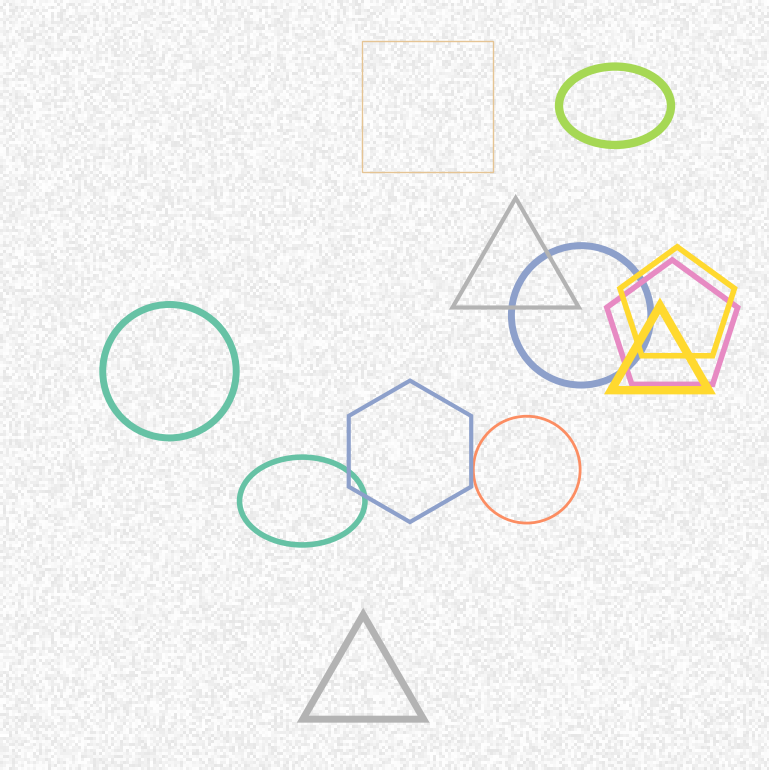[{"shape": "oval", "thickness": 2, "radius": 0.41, "center": [0.393, 0.349]}, {"shape": "circle", "thickness": 2.5, "radius": 0.43, "center": [0.22, 0.518]}, {"shape": "circle", "thickness": 1, "radius": 0.35, "center": [0.684, 0.39]}, {"shape": "circle", "thickness": 2.5, "radius": 0.45, "center": [0.755, 0.59]}, {"shape": "hexagon", "thickness": 1.5, "radius": 0.46, "center": [0.532, 0.414]}, {"shape": "pentagon", "thickness": 2, "radius": 0.45, "center": [0.873, 0.573]}, {"shape": "oval", "thickness": 3, "radius": 0.36, "center": [0.799, 0.863]}, {"shape": "pentagon", "thickness": 2, "radius": 0.39, "center": [0.879, 0.601]}, {"shape": "triangle", "thickness": 3, "radius": 0.37, "center": [0.857, 0.53]}, {"shape": "square", "thickness": 0.5, "radius": 0.43, "center": [0.555, 0.862]}, {"shape": "triangle", "thickness": 1.5, "radius": 0.47, "center": [0.67, 0.648]}, {"shape": "triangle", "thickness": 2.5, "radius": 0.45, "center": [0.472, 0.111]}]